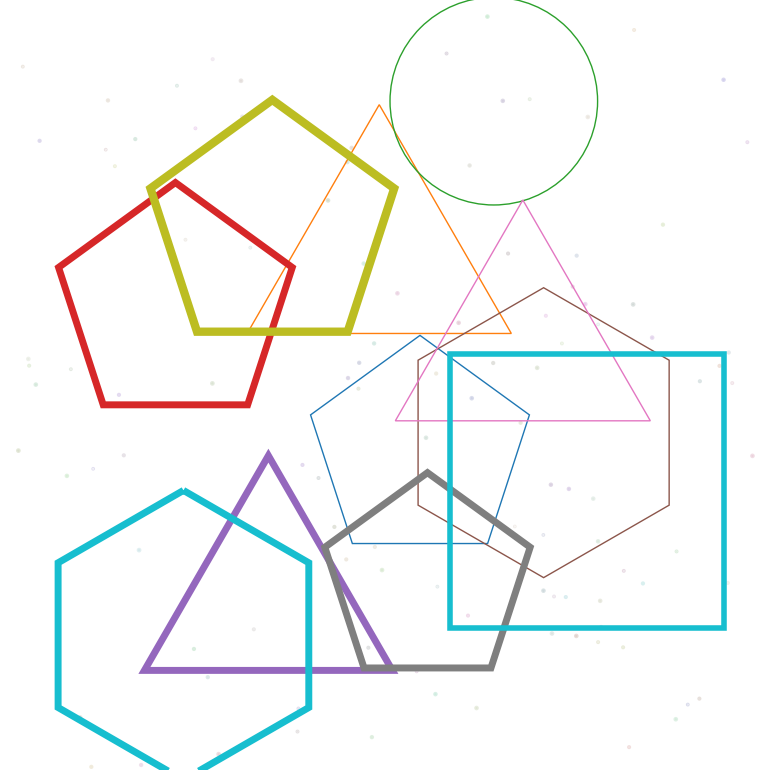[{"shape": "pentagon", "thickness": 0.5, "radius": 0.75, "center": [0.545, 0.415]}, {"shape": "triangle", "thickness": 0.5, "radius": 0.99, "center": [0.493, 0.666]}, {"shape": "circle", "thickness": 0.5, "radius": 0.67, "center": [0.641, 0.869]}, {"shape": "pentagon", "thickness": 2.5, "radius": 0.8, "center": [0.228, 0.603]}, {"shape": "triangle", "thickness": 2.5, "radius": 0.93, "center": [0.349, 0.222]}, {"shape": "hexagon", "thickness": 0.5, "radius": 0.94, "center": [0.706, 0.438]}, {"shape": "triangle", "thickness": 0.5, "radius": 0.96, "center": [0.679, 0.549]}, {"shape": "pentagon", "thickness": 2.5, "radius": 0.7, "center": [0.555, 0.246]}, {"shape": "pentagon", "thickness": 3, "radius": 0.83, "center": [0.354, 0.704]}, {"shape": "hexagon", "thickness": 2.5, "radius": 0.94, "center": [0.238, 0.175]}, {"shape": "square", "thickness": 2, "radius": 0.89, "center": [0.762, 0.362]}]